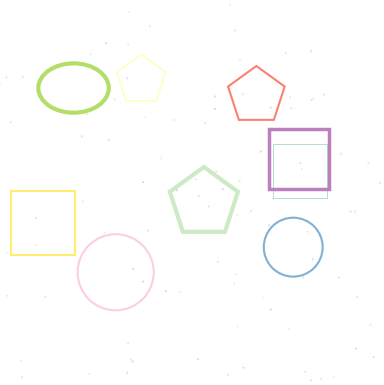[{"shape": "square", "thickness": 0.5, "radius": 0.35, "center": [0.779, 0.555]}, {"shape": "pentagon", "thickness": 1, "radius": 0.33, "center": [0.367, 0.792]}, {"shape": "pentagon", "thickness": 1.5, "radius": 0.39, "center": [0.666, 0.751]}, {"shape": "circle", "thickness": 1.5, "radius": 0.38, "center": [0.762, 0.358]}, {"shape": "oval", "thickness": 3, "radius": 0.46, "center": [0.191, 0.771]}, {"shape": "circle", "thickness": 1.5, "radius": 0.49, "center": [0.3, 0.293]}, {"shape": "square", "thickness": 2.5, "radius": 0.39, "center": [0.777, 0.587]}, {"shape": "pentagon", "thickness": 3, "radius": 0.47, "center": [0.53, 0.473]}, {"shape": "square", "thickness": 1.5, "radius": 0.42, "center": [0.112, 0.42]}]